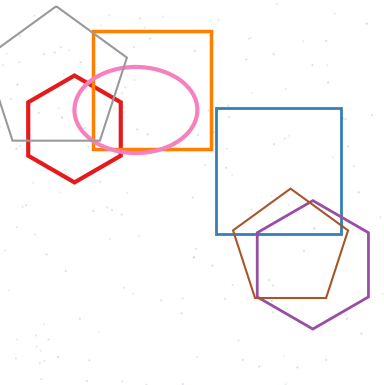[{"shape": "hexagon", "thickness": 3, "radius": 0.69, "center": [0.193, 0.665]}, {"shape": "square", "thickness": 2, "radius": 0.82, "center": [0.724, 0.555]}, {"shape": "hexagon", "thickness": 2, "radius": 0.83, "center": [0.813, 0.312]}, {"shape": "square", "thickness": 2.5, "radius": 0.77, "center": [0.396, 0.766]}, {"shape": "pentagon", "thickness": 1.5, "radius": 0.79, "center": [0.755, 0.353]}, {"shape": "oval", "thickness": 3, "radius": 0.8, "center": [0.353, 0.714]}, {"shape": "pentagon", "thickness": 1.5, "radius": 0.97, "center": [0.146, 0.791]}]